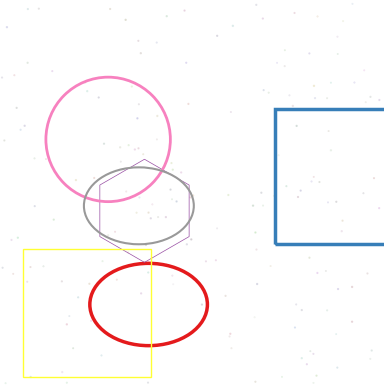[{"shape": "oval", "thickness": 2.5, "radius": 0.76, "center": [0.386, 0.209]}, {"shape": "square", "thickness": 2.5, "radius": 0.88, "center": [0.889, 0.541]}, {"shape": "hexagon", "thickness": 0.5, "radius": 0.67, "center": [0.375, 0.452]}, {"shape": "square", "thickness": 1, "radius": 0.83, "center": [0.226, 0.186]}, {"shape": "circle", "thickness": 2, "radius": 0.81, "center": [0.281, 0.638]}, {"shape": "oval", "thickness": 1.5, "radius": 0.71, "center": [0.361, 0.465]}]